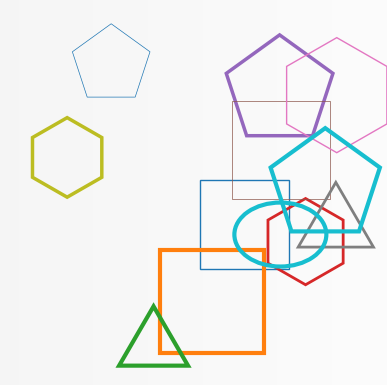[{"shape": "pentagon", "thickness": 0.5, "radius": 0.53, "center": [0.287, 0.833]}, {"shape": "square", "thickness": 1, "radius": 0.57, "center": [0.632, 0.417]}, {"shape": "square", "thickness": 3, "radius": 0.67, "center": [0.546, 0.217]}, {"shape": "triangle", "thickness": 3, "radius": 0.51, "center": [0.396, 0.102]}, {"shape": "hexagon", "thickness": 2, "radius": 0.56, "center": [0.789, 0.372]}, {"shape": "pentagon", "thickness": 2.5, "radius": 0.72, "center": [0.722, 0.765]}, {"shape": "square", "thickness": 0.5, "radius": 0.64, "center": [0.725, 0.609]}, {"shape": "hexagon", "thickness": 1, "radius": 0.75, "center": [0.869, 0.753]}, {"shape": "triangle", "thickness": 2, "radius": 0.56, "center": [0.867, 0.414]}, {"shape": "hexagon", "thickness": 2.5, "radius": 0.52, "center": [0.173, 0.591]}, {"shape": "oval", "thickness": 3, "radius": 0.59, "center": [0.724, 0.391]}, {"shape": "pentagon", "thickness": 3, "radius": 0.74, "center": [0.839, 0.519]}]